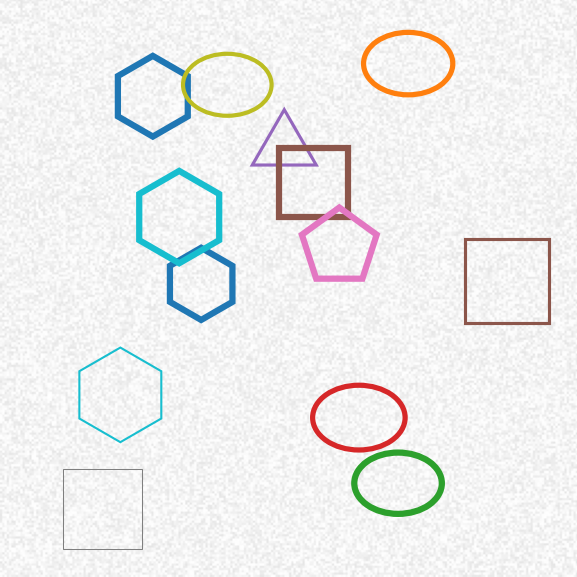[{"shape": "hexagon", "thickness": 3, "radius": 0.35, "center": [0.265, 0.833]}, {"shape": "hexagon", "thickness": 3, "radius": 0.31, "center": [0.348, 0.508]}, {"shape": "oval", "thickness": 2.5, "radius": 0.39, "center": [0.707, 0.889]}, {"shape": "oval", "thickness": 3, "radius": 0.38, "center": [0.689, 0.162]}, {"shape": "oval", "thickness": 2.5, "radius": 0.4, "center": [0.621, 0.276]}, {"shape": "triangle", "thickness": 1.5, "radius": 0.32, "center": [0.492, 0.745]}, {"shape": "square", "thickness": 3, "radius": 0.3, "center": [0.543, 0.683]}, {"shape": "square", "thickness": 1.5, "radius": 0.36, "center": [0.878, 0.512]}, {"shape": "pentagon", "thickness": 3, "radius": 0.34, "center": [0.588, 0.572]}, {"shape": "square", "thickness": 0.5, "radius": 0.34, "center": [0.177, 0.118]}, {"shape": "oval", "thickness": 2, "radius": 0.38, "center": [0.394, 0.852]}, {"shape": "hexagon", "thickness": 1, "radius": 0.41, "center": [0.208, 0.315]}, {"shape": "hexagon", "thickness": 3, "radius": 0.4, "center": [0.31, 0.623]}]